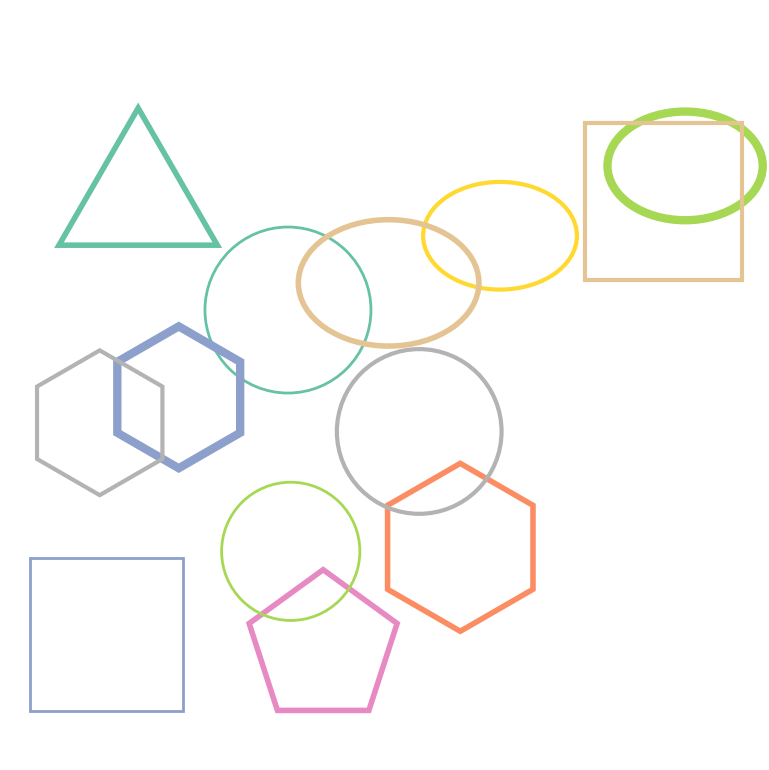[{"shape": "circle", "thickness": 1, "radius": 0.54, "center": [0.374, 0.597]}, {"shape": "triangle", "thickness": 2, "radius": 0.59, "center": [0.179, 0.741]}, {"shape": "hexagon", "thickness": 2, "radius": 0.55, "center": [0.598, 0.289]}, {"shape": "square", "thickness": 1, "radius": 0.5, "center": [0.138, 0.176]}, {"shape": "hexagon", "thickness": 3, "radius": 0.46, "center": [0.232, 0.484]}, {"shape": "pentagon", "thickness": 2, "radius": 0.51, "center": [0.42, 0.159]}, {"shape": "circle", "thickness": 1, "radius": 0.45, "center": [0.378, 0.284]}, {"shape": "oval", "thickness": 3, "radius": 0.5, "center": [0.89, 0.785]}, {"shape": "oval", "thickness": 1.5, "radius": 0.5, "center": [0.649, 0.694]}, {"shape": "oval", "thickness": 2, "radius": 0.59, "center": [0.505, 0.633]}, {"shape": "square", "thickness": 1.5, "radius": 0.51, "center": [0.861, 0.738]}, {"shape": "hexagon", "thickness": 1.5, "radius": 0.47, "center": [0.13, 0.451]}, {"shape": "circle", "thickness": 1.5, "radius": 0.53, "center": [0.544, 0.44]}]